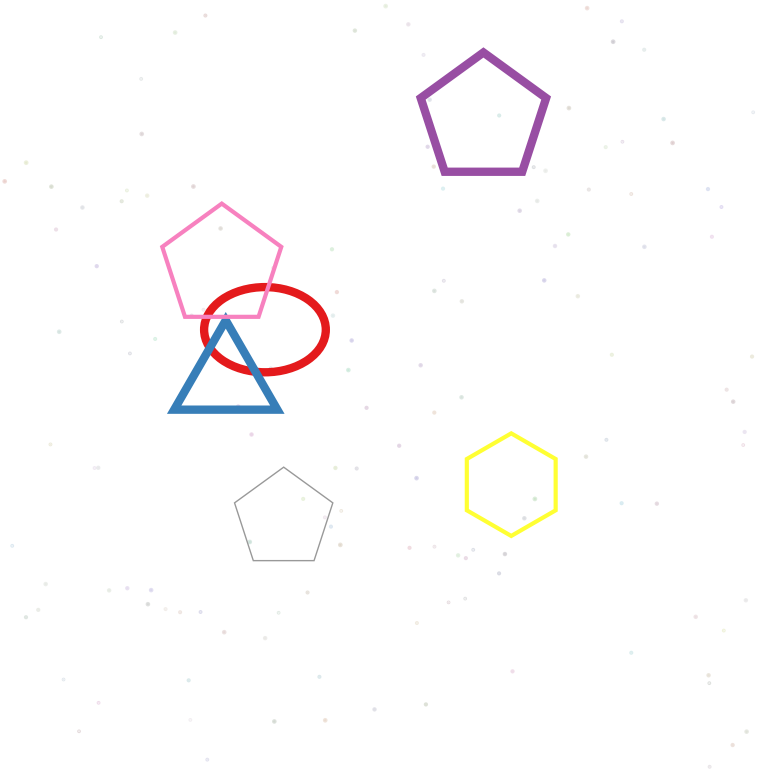[{"shape": "oval", "thickness": 3, "radius": 0.4, "center": [0.344, 0.572]}, {"shape": "triangle", "thickness": 3, "radius": 0.39, "center": [0.293, 0.507]}, {"shape": "pentagon", "thickness": 3, "radius": 0.43, "center": [0.628, 0.846]}, {"shape": "hexagon", "thickness": 1.5, "radius": 0.33, "center": [0.664, 0.371]}, {"shape": "pentagon", "thickness": 1.5, "radius": 0.41, "center": [0.288, 0.654]}, {"shape": "pentagon", "thickness": 0.5, "radius": 0.34, "center": [0.368, 0.326]}]